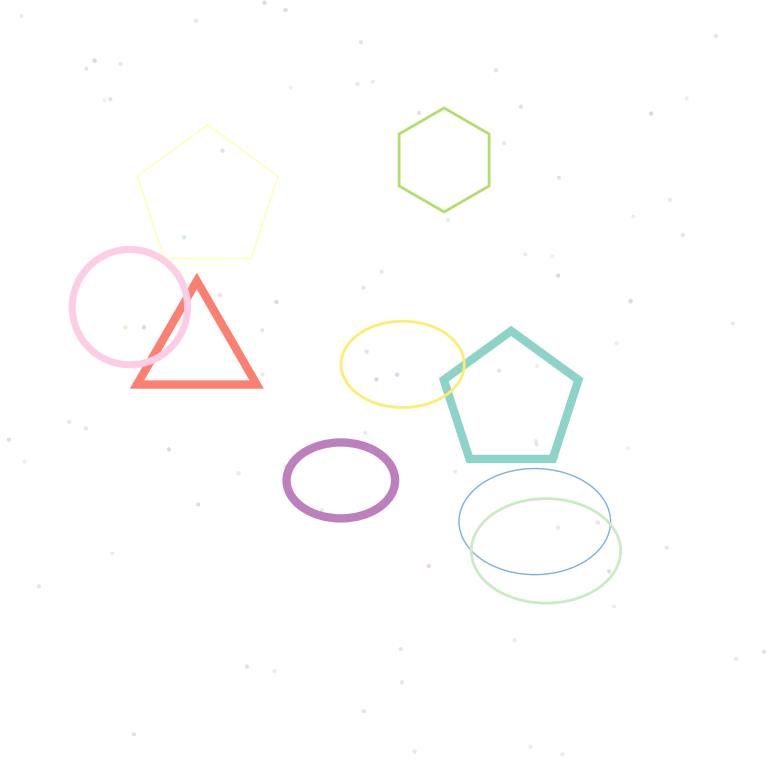[{"shape": "pentagon", "thickness": 3, "radius": 0.46, "center": [0.664, 0.478]}, {"shape": "pentagon", "thickness": 0.5, "radius": 0.48, "center": [0.27, 0.742]}, {"shape": "triangle", "thickness": 3, "radius": 0.45, "center": [0.256, 0.545]}, {"shape": "oval", "thickness": 0.5, "radius": 0.49, "center": [0.695, 0.323]}, {"shape": "hexagon", "thickness": 1, "radius": 0.34, "center": [0.577, 0.792]}, {"shape": "circle", "thickness": 2.5, "radius": 0.37, "center": [0.169, 0.601]}, {"shape": "oval", "thickness": 3, "radius": 0.35, "center": [0.443, 0.376]}, {"shape": "oval", "thickness": 1, "radius": 0.48, "center": [0.709, 0.285]}, {"shape": "oval", "thickness": 1, "radius": 0.4, "center": [0.523, 0.527]}]